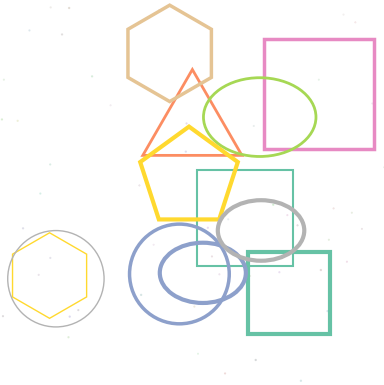[{"shape": "square", "thickness": 1.5, "radius": 0.63, "center": [0.636, 0.434]}, {"shape": "square", "thickness": 3, "radius": 0.53, "center": [0.75, 0.239]}, {"shape": "triangle", "thickness": 2, "radius": 0.74, "center": [0.5, 0.671]}, {"shape": "oval", "thickness": 3, "radius": 0.56, "center": [0.527, 0.291]}, {"shape": "circle", "thickness": 2.5, "radius": 0.65, "center": [0.466, 0.288]}, {"shape": "square", "thickness": 2.5, "radius": 0.71, "center": [0.829, 0.756]}, {"shape": "oval", "thickness": 2, "radius": 0.73, "center": [0.675, 0.696]}, {"shape": "hexagon", "thickness": 1, "radius": 0.56, "center": [0.129, 0.284]}, {"shape": "pentagon", "thickness": 3, "radius": 0.67, "center": [0.491, 0.538]}, {"shape": "hexagon", "thickness": 2.5, "radius": 0.63, "center": [0.441, 0.861]}, {"shape": "oval", "thickness": 3, "radius": 0.56, "center": [0.678, 0.401]}, {"shape": "circle", "thickness": 1, "radius": 0.63, "center": [0.145, 0.276]}]